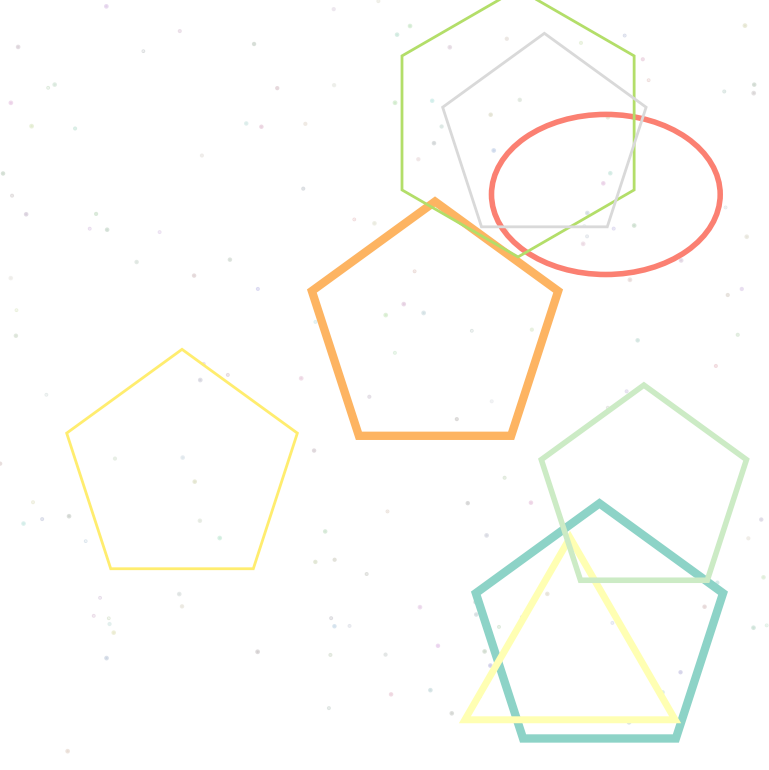[{"shape": "pentagon", "thickness": 3, "radius": 0.84, "center": [0.779, 0.177]}, {"shape": "triangle", "thickness": 2.5, "radius": 0.79, "center": [0.74, 0.144]}, {"shape": "oval", "thickness": 2, "radius": 0.74, "center": [0.787, 0.747]}, {"shape": "pentagon", "thickness": 3, "radius": 0.84, "center": [0.565, 0.57]}, {"shape": "hexagon", "thickness": 1, "radius": 0.87, "center": [0.673, 0.84]}, {"shape": "pentagon", "thickness": 1, "radius": 0.69, "center": [0.707, 0.818]}, {"shape": "pentagon", "thickness": 2, "radius": 0.7, "center": [0.836, 0.36]}, {"shape": "pentagon", "thickness": 1, "radius": 0.79, "center": [0.236, 0.389]}]